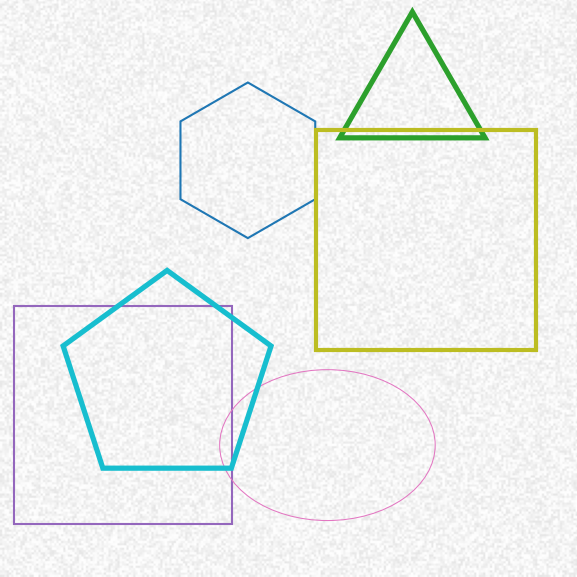[{"shape": "hexagon", "thickness": 1, "radius": 0.67, "center": [0.429, 0.722]}, {"shape": "triangle", "thickness": 2.5, "radius": 0.73, "center": [0.714, 0.833]}, {"shape": "square", "thickness": 1, "radius": 0.94, "center": [0.213, 0.281]}, {"shape": "oval", "thickness": 0.5, "radius": 0.93, "center": [0.567, 0.228]}, {"shape": "square", "thickness": 2, "radius": 0.95, "center": [0.738, 0.583]}, {"shape": "pentagon", "thickness": 2.5, "radius": 0.95, "center": [0.289, 0.342]}]